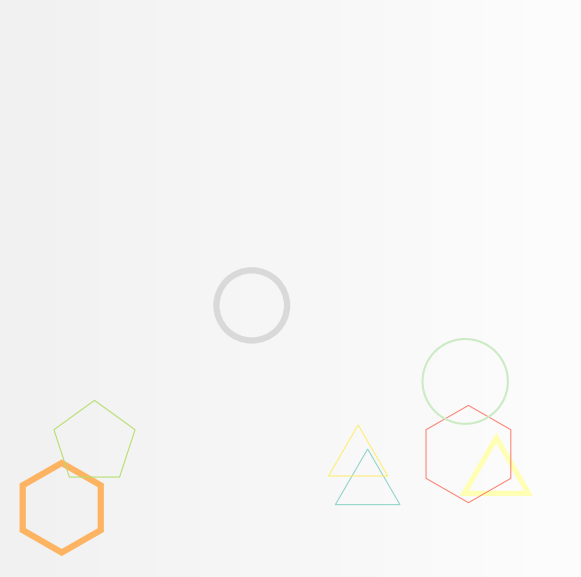[{"shape": "triangle", "thickness": 0.5, "radius": 0.32, "center": [0.633, 0.157]}, {"shape": "triangle", "thickness": 2.5, "radius": 0.32, "center": [0.854, 0.177]}, {"shape": "hexagon", "thickness": 0.5, "radius": 0.42, "center": [0.806, 0.213]}, {"shape": "hexagon", "thickness": 3, "radius": 0.39, "center": [0.106, 0.12]}, {"shape": "pentagon", "thickness": 0.5, "radius": 0.37, "center": [0.163, 0.232]}, {"shape": "circle", "thickness": 3, "radius": 0.3, "center": [0.433, 0.47]}, {"shape": "circle", "thickness": 1, "radius": 0.37, "center": [0.8, 0.339]}, {"shape": "triangle", "thickness": 0.5, "radius": 0.29, "center": [0.616, 0.204]}]